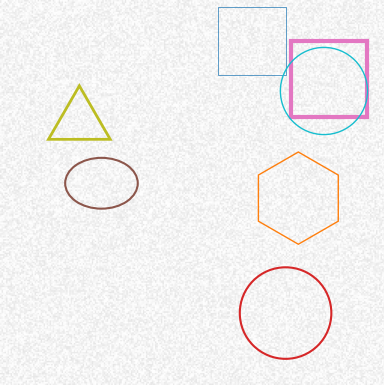[{"shape": "square", "thickness": 0.5, "radius": 0.44, "center": [0.654, 0.894]}, {"shape": "hexagon", "thickness": 1, "radius": 0.6, "center": [0.775, 0.485]}, {"shape": "circle", "thickness": 1.5, "radius": 0.59, "center": [0.742, 0.187]}, {"shape": "oval", "thickness": 1.5, "radius": 0.47, "center": [0.264, 0.524]}, {"shape": "square", "thickness": 3, "radius": 0.5, "center": [0.855, 0.795]}, {"shape": "triangle", "thickness": 2, "radius": 0.46, "center": [0.206, 0.684]}, {"shape": "circle", "thickness": 1, "radius": 0.57, "center": [0.841, 0.764]}]